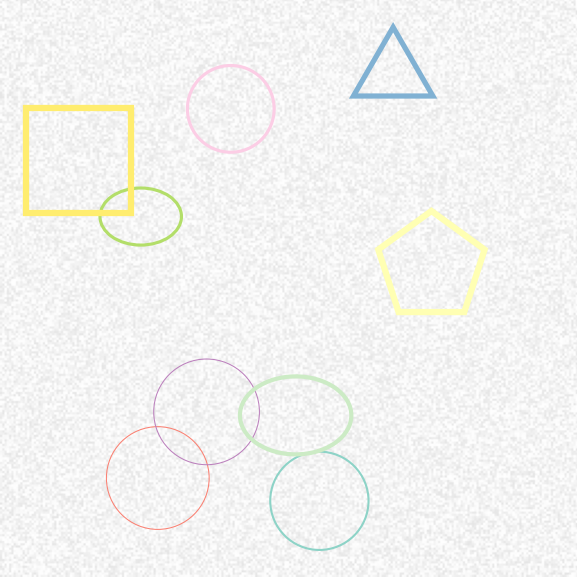[{"shape": "circle", "thickness": 1, "radius": 0.43, "center": [0.553, 0.132]}, {"shape": "pentagon", "thickness": 3, "radius": 0.48, "center": [0.747, 0.537]}, {"shape": "circle", "thickness": 0.5, "radius": 0.44, "center": [0.273, 0.171]}, {"shape": "triangle", "thickness": 2.5, "radius": 0.4, "center": [0.681, 0.873]}, {"shape": "oval", "thickness": 1.5, "radius": 0.35, "center": [0.244, 0.624]}, {"shape": "circle", "thickness": 1.5, "radius": 0.38, "center": [0.4, 0.811]}, {"shape": "circle", "thickness": 0.5, "radius": 0.46, "center": [0.358, 0.286]}, {"shape": "oval", "thickness": 2, "radius": 0.48, "center": [0.512, 0.28]}, {"shape": "square", "thickness": 3, "radius": 0.46, "center": [0.137, 0.721]}]